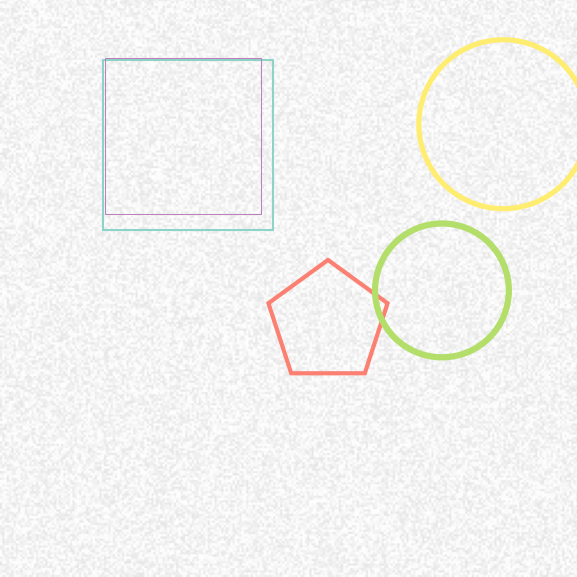[{"shape": "square", "thickness": 1, "radius": 0.74, "center": [0.326, 0.748]}, {"shape": "pentagon", "thickness": 2, "radius": 0.54, "center": [0.568, 0.441]}, {"shape": "circle", "thickness": 3, "radius": 0.58, "center": [0.765, 0.496]}, {"shape": "square", "thickness": 0.5, "radius": 0.68, "center": [0.317, 0.763]}, {"shape": "circle", "thickness": 2.5, "radius": 0.73, "center": [0.872, 0.784]}]